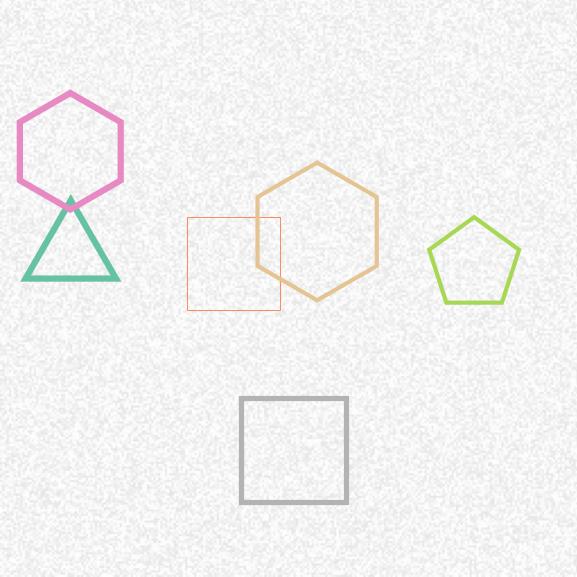[{"shape": "triangle", "thickness": 3, "radius": 0.45, "center": [0.123, 0.562]}, {"shape": "square", "thickness": 0.5, "radius": 0.4, "center": [0.405, 0.543]}, {"shape": "hexagon", "thickness": 3, "radius": 0.5, "center": [0.122, 0.737]}, {"shape": "pentagon", "thickness": 2, "radius": 0.41, "center": [0.821, 0.541]}, {"shape": "hexagon", "thickness": 2, "radius": 0.6, "center": [0.549, 0.598]}, {"shape": "square", "thickness": 2.5, "radius": 0.45, "center": [0.508, 0.22]}]